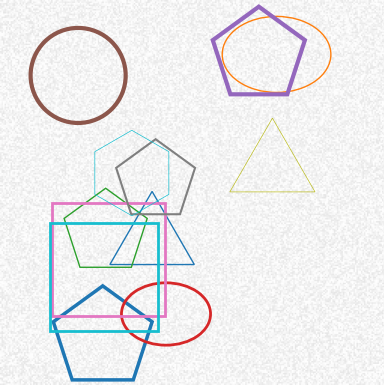[{"shape": "pentagon", "thickness": 2.5, "radius": 0.67, "center": [0.267, 0.122]}, {"shape": "triangle", "thickness": 1, "radius": 0.63, "center": [0.395, 0.376]}, {"shape": "oval", "thickness": 1, "radius": 0.71, "center": [0.718, 0.859]}, {"shape": "pentagon", "thickness": 1, "radius": 0.57, "center": [0.274, 0.398]}, {"shape": "oval", "thickness": 2, "radius": 0.58, "center": [0.431, 0.184]}, {"shape": "pentagon", "thickness": 3, "radius": 0.63, "center": [0.672, 0.857]}, {"shape": "circle", "thickness": 3, "radius": 0.62, "center": [0.203, 0.804]}, {"shape": "square", "thickness": 2, "radius": 0.73, "center": [0.283, 0.325]}, {"shape": "pentagon", "thickness": 1.5, "radius": 0.54, "center": [0.404, 0.531]}, {"shape": "triangle", "thickness": 0.5, "radius": 0.64, "center": [0.708, 0.565]}, {"shape": "hexagon", "thickness": 0.5, "radius": 0.55, "center": [0.342, 0.551]}, {"shape": "square", "thickness": 2, "radius": 0.7, "center": [0.27, 0.28]}]